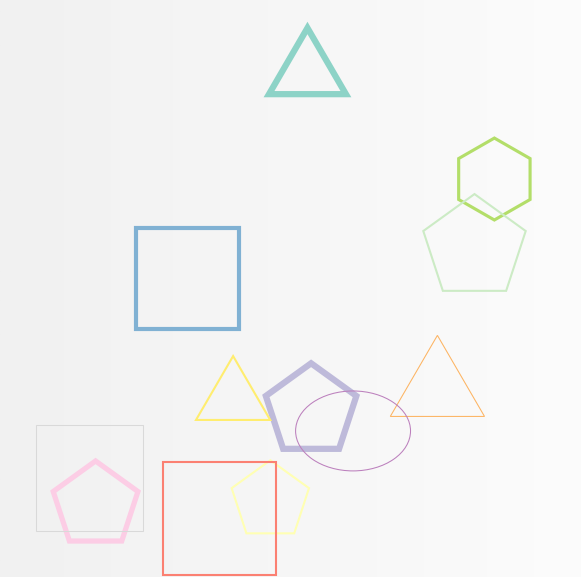[{"shape": "triangle", "thickness": 3, "radius": 0.38, "center": [0.529, 0.874]}, {"shape": "pentagon", "thickness": 1, "radius": 0.35, "center": [0.465, 0.132]}, {"shape": "pentagon", "thickness": 3, "radius": 0.41, "center": [0.535, 0.288]}, {"shape": "square", "thickness": 1, "radius": 0.49, "center": [0.378, 0.101]}, {"shape": "square", "thickness": 2, "radius": 0.44, "center": [0.322, 0.517]}, {"shape": "triangle", "thickness": 0.5, "radius": 0.47, "center": [0.753, 0.325]}, {"shape": "hexagon", "thickness": 1.5, "radius": 0.35, "center": [0.851, 0.689]}, {"shape": "pentagon", "thickness": 2.5, "radius": 0.38, "center": [0.164, 0.124]}, {"shape": "square", "thickness": 0.5, "radius": 0.46, "center": [0.154, 0.171]}, {"shape": "oval", "thickness": 0.5, "radius": 0.49, "center": [0.607, 0.253]}, {"shape": "pentagon", "thickness": 1, "radius": 0.46, "center": [0.816, 0.57]}, {"shape": "triangle", "thickness": 1, "radius": 0.37, "center": [0.401, 0.309]}]